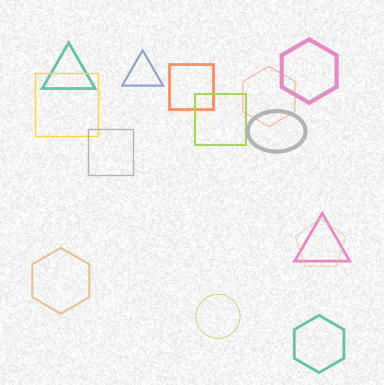[{"shape": "triangle", "thickness": 2, "radius": 0.4, "center": [0.178, 0.81]}, {"shape": "hexagon", "thickness": 2, "radius": 0.37, "center": [0.829, 0.107]}, {"shape": "square", "thickness": 2, "radius": 0.29, "center": [0.496, 0.775]}, {"shape": "hexagon", "thickness": 0.5, "radius": 0.39, "center": [0.698, 0.749]}, {"shape": "triangle", "thickness": 1.5, "radius": 0.31, "center": [0.37, 0.808]}, {"shape": "hexagon", "thickness": 3, "radius": 0.41, "center": [0.803, 0.815]}, {"shape": "triangle", "thickness": 2, "radius": 0.41, "center": [0.837, 0.363]}, {"shape": "circle", "thickness": 0.5, "radius": 0.29, "center": [0.566, 0.178]}, {"shape": "square", "thickness": 1.5, "radius": 0.33, "center": [0.572, 0.689]}, {"shape": "square", "thickness": 1, "radius": 0.41, "center": [0.172, 0.729]}, {"shape": "pentagon", "thickness": 0.5, "radius": 0.34, "center": [0.833, 0.364]}, {"shape": "hexagon", "thickness": 1.5, "radius": 0.43, "center": [0.158, 0.271]}, {"shape": "oval", "thickness": 3, "radius": 0.38, "center": [0.719, 0.659]}, {"shape": "square", "thickness": 1, "radius": 0.3, "center": [0.287, 0.605]}]